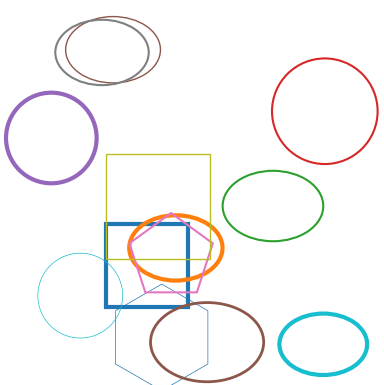[{"shape": "square", "thickness": 3, "radius": 0.54, "center": [0.382, 0.311]}, {"shape": "hexagon", "thickness": 0.5, "radius": 0.69, "center": [0.42, 0.124]}, {"shape": "oval", "thickness": 3, "radius": 0.61, "center": [0.457, 0.356]}, {"shape": "oval", "thickness": 1.5, "radius": 0.65, "center": [0.709, 0.465]}, {"shape": "circle", "thickness": 1.5, "radius": 0.69, "center": [0.844, 0.711]}, {"shape": "circle", "thickness": 3, "radius": 0.59, "center": [0.133, 0.642]}, {"shape": "oval", "thickness": 2, "radius": 0.73, "center": [0.538, 0.111]}, {"shape": "oval", "thickness": 1, "radius": 0.62, "center": [0.294, 0.871]}, {"shape": "pentagon", "thickness": 1.5, "radius": 0.57, "center": [0.444, 0.333]}, {"shape": "oval", "thickness": 1.5, "radius": 0.61, "center": [0.265, 0.864]}, {"shape": "square", "thickness": 1, "radius": 0.68, "center": [0.41, 0.464]}, {"shape": "circle", "thickness": 0.5, "radius": 0.55, "center": [0.208, 0.232]}, {"shape": "oval", "thickness": 3, "radius": 0.57, "center": [0.84, 0.106]}]